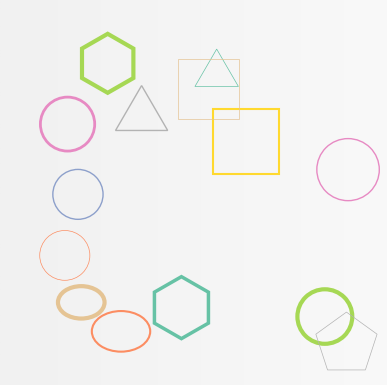[{"shape": "triangle", "thickness": 0.5, "radius": 0.32, "center": [0.559, 0.808]}, {"shape": "hexagon", "thickness": 2.5, "radius": 0.4, "center": [0.468, 0.201]}, {"shape": "circle", "thickness": 0.5, "radius": 0.32, "center": [0.167, 0.337]}, {"shape": "oval", "thickness": 1.5, "radius": 0.38, "center": [0.312, 0.139]}, {"shape": "circle", "thickness": 1, "radius": 0.32, "center": [0.201, 0.495]}, {"shape": "circle", "thickness": 2, "radius": 0.35, "center": [0.174, 0.678]}, {"shape": "circle", "thickness": 1, "radius": 0.4, "center": [0.898, 0.559]}, {"shape": "circle", "thickness": 3, "radius": 0.35, "center": [0.838, 0.178]}, {"shape": "hexagon", "thickness": 3, "radius": 0.38, "center": [0.278, 0.836]}, {"shape": "square", "thickness": 1.5, "radius": 0.42, "center": [0.634, 0.632]}, {"shape": "oval", "thickness": 3, "radius": 0.3, "center": [0.21, 0.215]}, {"shape": "square", "thickness": 0.5, "radius": 0.39, "center": [0.538, 0.769]}, {"shape": "pentagon", "thickness": 0.5, "radius": 0.42, "center": [0.894, 0.106]}, {"shape": "triangle", "thickness": 1, "radius": 0.39, "center": [0.365, 0.7]}]